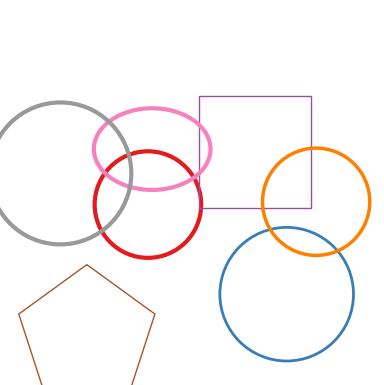[{"shape": "circle", "thickness": 3, "radius": 0.69, "center": [0.384, 0.469]}, {"shape": "circle", "thickness": 2, "radius": 0.87, "center": [0.745, 0.236]}, {"shape": "square", "thickness": 1, "radius": 0.73, "center": [0.662, 0.605]}, {"shape": "circle", "thickness": 2.5, "radius": 0.7, "center": [0.821, 0.476]}, {"shape": "pentagon", "thickness": 1, "radius": 0.93, "center": [0.226, 0.127]}, {"shape": "oval", "thickness": 3, "radius": 0.76, "center": [0.395, 0.613]}, {"shape": "circle", "thickness": 3, "radius": 0.92, "center": [0.157, 0.55]}]